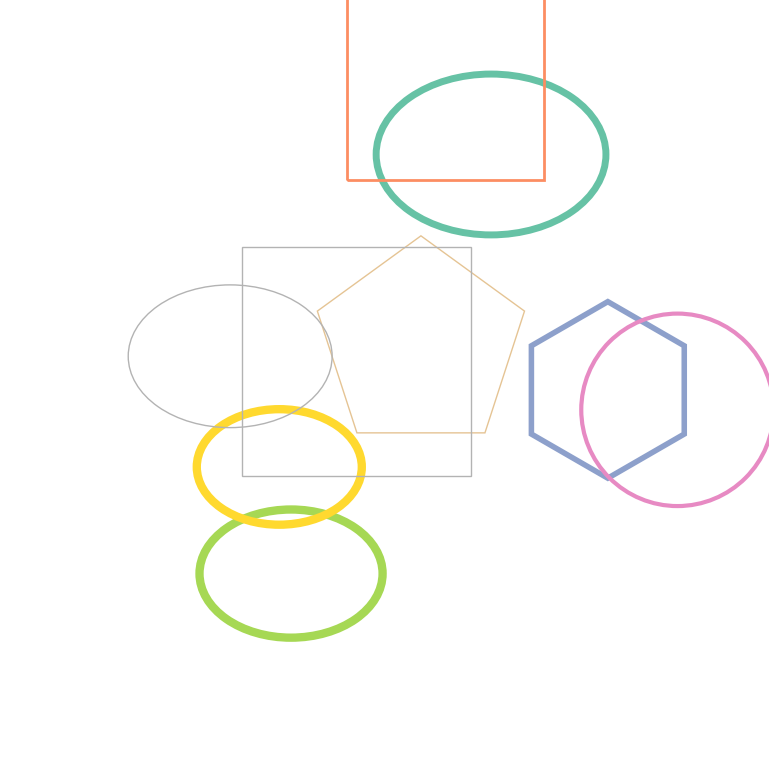[{"shape": "oval", "thickness": 2.5, "radius": 0.75, "center": [0.638, 0.799]}, {"shape": "square", "thickness": 1, "radius": 0.64, "center": [0.579, 0.895]}, {"shape": "hexagon", "thickness": 2, "radius": 0.57, "center": [0.789, 0.494]}, {"shape": "circle", "thickness": 1.5, "radius": 0.62, "center": [0.88, 0.468]}, {"shape": "oval", "thickness": 3, "radius": 0.59, "center": [0.378, 0.255]}, {"shape": "oval", "thickness": 3, "radius": 0.54, "center": [0.363, 0.394]}, {"shape": "pentagon", "thickness": 0.5, "radius": 0.71, "center": [0.547, 0.552]}, {"shape": "square", "thickness": 0.5, "radius": 0.74, "center": [0.463, 0.531]}, {"shape": "oval", "thickness": 0.5, "radius": 0.66, "center": [0.299, 0.537]}]